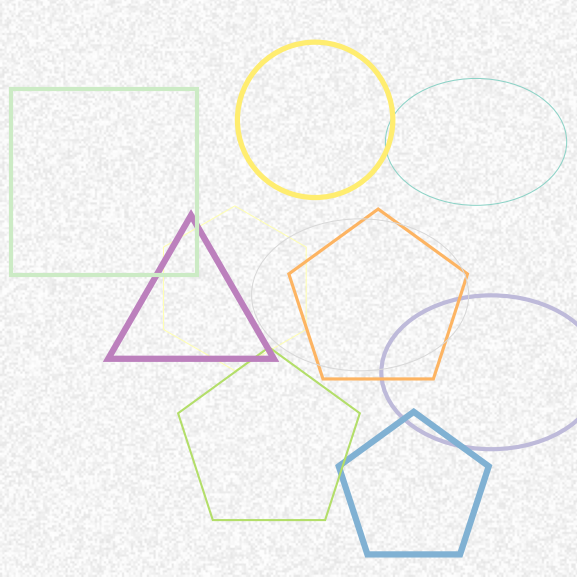[{"shape": "oval", "thickness": 0.5, "radius": 0.78, "center": [0.824, 0.753]}, {"shape": "hexagon", "thickness": 0.5, "radius": 0.71, "center": [0.407, 0.5]}, {"shape": "oval", "thickness": 2, "radius": 0.95, "center": [0.851, 0.354]}, {"shape": "pentagon", "thickness": 3, "radius": 0.68, "center": [0.716, 0.15]}, {"shape": "pentagon", "thickness": 1.5, "radius": 0.81, "center": [0.655, 0.475]}, {"shape": "pentagon", "thickness": 1, "radius": 0.83, "center": [0.466, 0.232]}, {"shape": "oval", "thickness": 0.5, "radius": 0.94, "center": [0.624, 0.489]}, {"shape": "triangle", "thickness": 3, "radius": 0.83, "center": [0.331, 0.461]}, {"shape": "square", "thickness": 2, "radius": 0.8, "center": [0.18, 0.684]}, {"shape": "circle", "thickness": 2.5, "radius": 0.67, "center": [0.546, 0.792]}]